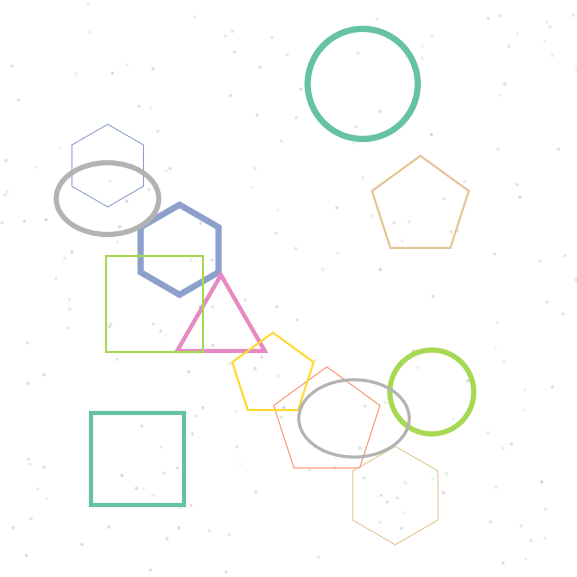[{"shape": "square", "thickness": 2, "radius": 0.4, "center": [0.238, 0.204]}, {"shape": "circle", "thickness": 3, "radius": 0.48, "center": [0.628, 0.854]}, {"shape": "pentagon", "thickness": 0.5, "radius": 0.48, "center": [0.566, 0.267]}, {"shape": "hexagon", "thickness": 0.5, "radius": 0.36, "center": [0.187, 0.712]}, {"shape": "hexagon", "thickness": 3, "radius": 0.39, "center": [0.311, 0.567]}, {"shape": "triangle", "thickness": 2, "radius": 0.44, "center": [0.383, 0.435]}, {"shape": "circle", "thickness": 2.5, "radius": 0.36, "center": [0.748, 0.32]}, {"shape": "square", "thickness": 1, "radius": 0.42, "center": [0.267, 0.473]}, {"shape": "pentagon", "thickness": 1, "radius": 0.37, "center": [0.473, 0.349]}, {"shape": "hexagon", "thickness": 0.5, "radius": 0.43, "center": [0.685, 0.141]}, {"shape": "pentagon", "thickness": 1, "radius": 0.44, "center": [0.728, 0.641]}, {"shape": "oval", "thickness": 2.5, "radius": 0.44, "center": [0.186, 0.655]}, {"shape": "oval", "thickness": 1.5, "radius": 0.48, "center": [0.613, 0.275]}]